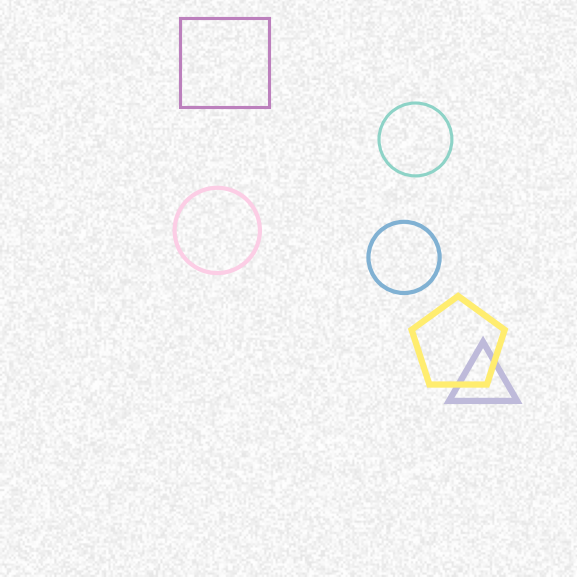[{"shape": "circle", "thickness": 1.5, "radius": 0.32, "center": [0.719, 0.758]}, {"shape": "triangle", "thickness": 3, "radius": 0.34, "center": [0.836, 0.339]}, {"shape": "circle", "thickness": 2, "radius": 0.31, "center": [0.7, 0.553]}, {"shape": "circle", "thickness": 2, "radius": 0.37, "center": [0.376, 0.6]}, {"shape": "square", "thickness": 1.5, "radius": 0.38, "center": [0.389, 0.891]}, {"shape": "pentagon", "thickness": 3, "radius": 0.42, "center": [0.793, 0.402]}]